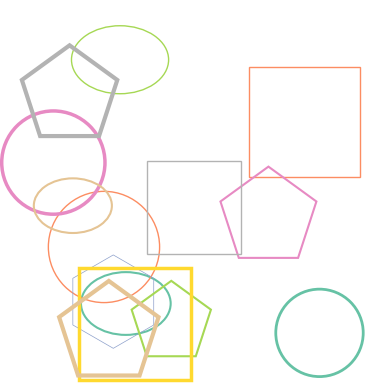[{"shape": "oval", "thickness": 1.5, "radius": 0.58, "center": [0.327, 0.212]}, {"shape": "circle", "thickness": 2, "radius": 0.57, "center": [0.83, 0.135]}, {"shape": "circle", "thickness": 1, "radius": 0.72, "center": [0.27, 0.359]}, {"shape": "square", "thickness": 1, "radius": 0.72, "center": [0.79, 0.683]}, {"shape": "hexagon", "thickness": 0.5, "radius": 0.61, "center": [0.294, 0.217]}, {"shape": "pentagon", "thickness": 1.5, "radius": 0.66, "center": [0.697, 0.436]}, {"shape": "circle", "thickness": 2.5, "radius": 0.67, "center": [0.139, 0.578]}, {"shape": "oval", "thickness": 1, "radius": 0.63, "center": [0.312, 0.845]}, {"shape": "pentagon", "thickness": 1.5, "radius": 0.54, "center": [0.445, 0.162]}, {"shape": "square", "thickness": 2.5, "radius": 0.72, "center": [0.35, 0.159]}, {"shape": "pentagon", "thickness": 3, "radius": 0.68, "center": [0.283, 0.134]}, {"shape": "oval", "thickness": 1.5, "radius": 0.51, "center": [0.189, 0.466]}, {"shape": "square", "thickness": 1, "radius": 0.61, "center": [0.505, 0.461]}, {"shape": "pentagon", "thickness": 3, "radius": 0.65, "center": [0.181, 0.752]}]